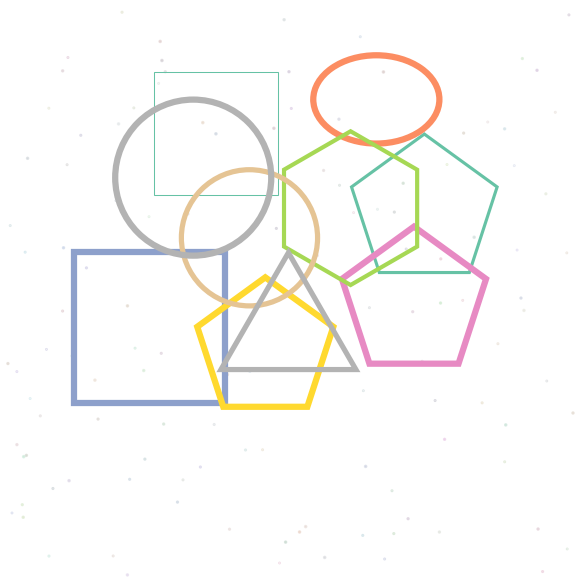[{"shape": "pentagon", "thickness": 1.5, "radius": 0.66, "center": [0.735, 0.634]}, {"shape": "square", "thickness": 0.5, "radius": 0.54, "center": [0.374, 0.768]}, {"shape": "oval", "thickness": 3, "radius": 0.55, "center": [0.652, 0.827]}, {"shape": "square", "thickness": 3, "radius": 0.65, "center": [0.259, 0.431]}, {"shape": "pentagon", "thickness": 3, "radius": 0.66, "center": [0.717, 0.476]}, {"shape": "hexagon", "thickness": 2, "radius": 0.67, "center": [0.607, 0.639]}, {"shape": "pentagon", "thickness": 3, "radius": 0.62, "center": [0.459, 0.395]}, {"shape": "circle", "thickness": 2.5, "radius": 0.59, "center": [0.432, 0.587]}, {"shape": "circle", "thickness": 3, "radius": 0.68, "center": [0.335, 0.692]}, {"shape": "triangle", "thickness": 2.5, "radius": 0.67, "center": [0.499, 0.427]}]